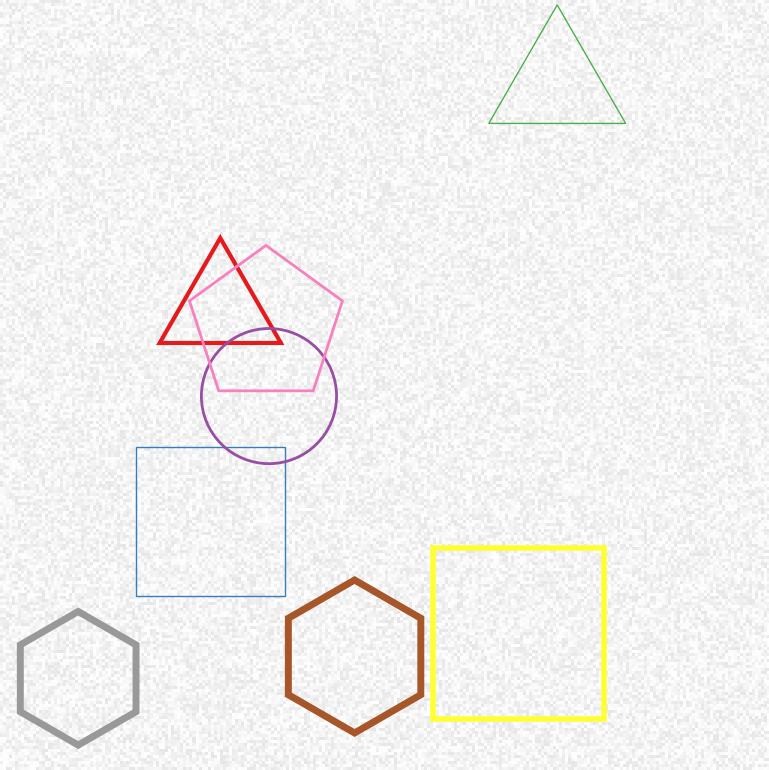[{"shape": "triangle", "thickness": 1.5, "radius": 0.45, "center": [0.286, 0.6]}, {"shape": "square", "thickness": 0.5, "radius": 0.49, "center": [0.273, 0.323]}, {"shape": "triangle", "thickness": 0.5, "radius": 0.51, "center": [0.724, 0.891]}, {"shape": "circle", "thickness": 1, "radius": 0.44, "center": [0.349, 0.486]}, {"shape": "square", "thickness": 2, "radius": 0.56, "center": [0.673, 0.178]}, {"shape": "hexagon", "thickness": 2.5, "radius": 0.5, "center": [0.46, 0.147]}, {"shape": "pentagon", "thickness": 1, "radius": 0.52, "center": [0.345, 0.577]}, {"shape": "hexagon", "thickness": 2.5, "radius": 0.43, "center": [0.102, 0.119]}]